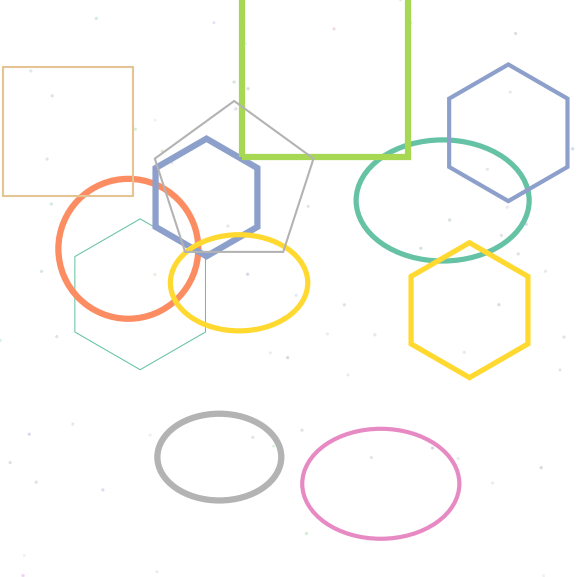[{"shape": "hexagon", "thickness": 0.5, "radius": 0.65, "center": [0.243, 0.49]}, {"shape": "oval", "thickness": 2.5, "radius": 0.75, "center": [0.766, 0.652]}, {"shape": "circle", "thickness": 3, "radius": 0.61, "center": [0.222, 0.568]}, {"shape": "hexagon", "thickness": 2, "radius": 0.59, "center": [0.88, 0.769]}, {"shape": "hexagon", "thickness": 3, "radius": 0.51, "center": [0.358, 0.657]}, {"shape": "oval", "thickness": 2, "radius": 0.68, "center": [0.659, 0.161]}, {"shape": "square", "thickness": 3, "radius": 0.72, "center": [0.563, 0.871]}, {"shape": "oval", "thickness": 2.5, "radius": 0.59, "center": [0.414, 0.509]}, {"shape": "hexagon", "thickness": 2.5, "radius": 0.58, "center": [0.813, 0.462]}, {"shape": "square", "thickness": 1, "radius": 0.56, "center": [0.117, 0.772]}, {"shape": "pentagon", "thickness": 1, "radius": 0.72, "center": [0.405, 0.68]}, {"shape": "oval", "thickness": 3, "radius": 0.54, "center": [0.38, 0.208]}]